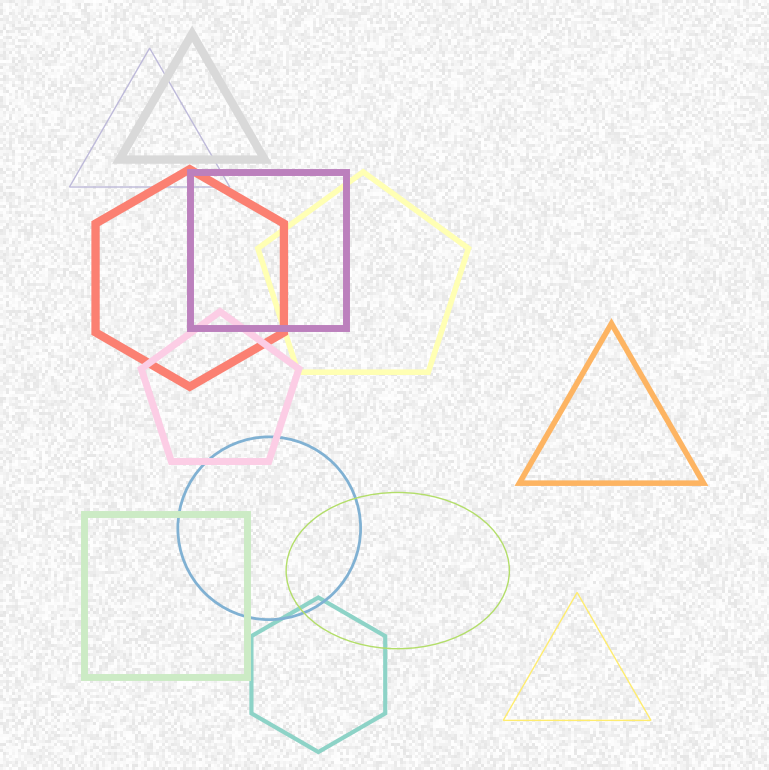[{"shape": "hexagon", "thickness": 1.5, "radius": 0.5, "center": [0.413, 0.124]}, {"shape": "pentagon", "thickness": 2, "radius": 0.72, "center": [0.472, 0.633]}, {"shape": "triangle", "thickness": 0.5, "radius": 0.6, "center": [0.194, 0.817]}, {"shape": "hexagon", "thickness": 3, "radius": 0.71, "center": [0.246, 0.639]}, {"shape": "circle", "thickness": 1, "radius": 0.59, "center": [0.35, 0.314]}, {"shape": "triangle", "thickness": 2, "radius": 0.69, "center": [0.794, 0.442]}, {"shape": "oval", "thickness": 0.5, "radius": 0.72, "center": [0.517, 0.259]}, {"shape": "pentagon", "thickness": 2.5, "radius": 0.54, "center": [0.286, 0.488]}, {"shape": "triangle", "thickness": 3, "radius": 0.54, "center": [0.25, 0.847]}, {"shape": "square", "thickness": 2.5, "radius": 0.51, "center": [0.348, 0.675]}, {"shape": "square", "thickness": 2.5, "radius": 0.53, "center": [0.215, 0.227]}, {"shape": "triangle", "thickness": 0.5, "radius": 0.55, "center": [0.749, 0.12]}]